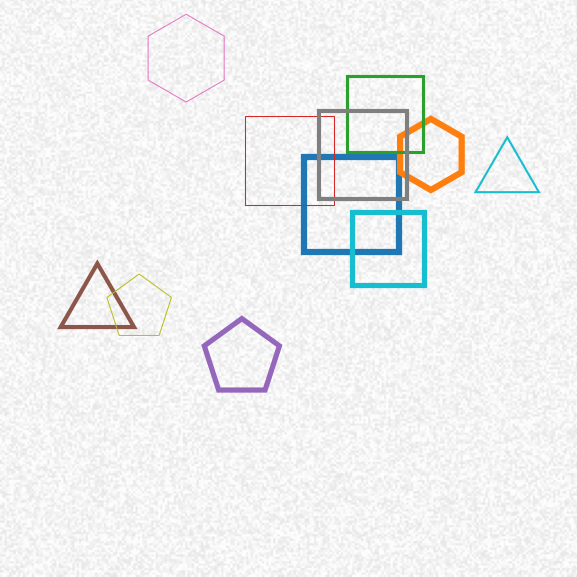[{"shape": "square", "thickness": 3, "radius": 0.41, "center": [0.609, 0.645]}, {"shape": "hexagon", "thickness": 3, "radius": 0.31, "center": [0.746, 0.732]}, {"shape": "square", "thickness": 1.5, "radius": 0.33, "center": [0.667, 0.801]}, {"shape": "square", "thickness": 0.5, "radius": 0.39, "center": [0.501, 0.721]}, {"shape": "pentagon", "thickness": 2.5, "radius": 0.34, "center": [0.419, 0.379]}, {"shape": "triangle", "thickness": 2, "radius": 0.37, "center": [0.169, 0.469]}, {"shape": "hexagon", "thickness": 0.5, "radius": 0.38, "center": [0.322, 0.898]}, {"shape": "square", "thickness": 2, "radius": 0.38, "center": [0.628, 0.731]}, {"shape": "pentagon", "thickness": 0.5, "radius": 0.29, "center": [0.241, 0.466]}, {"shape": "square", "thickness": 2.5, "radius": 0.31, "center": [0.672, 0.569]}, {"shape": "triangle", "thickness": 1, "radius": 0.32, "center": [0.878, 0.698]}]